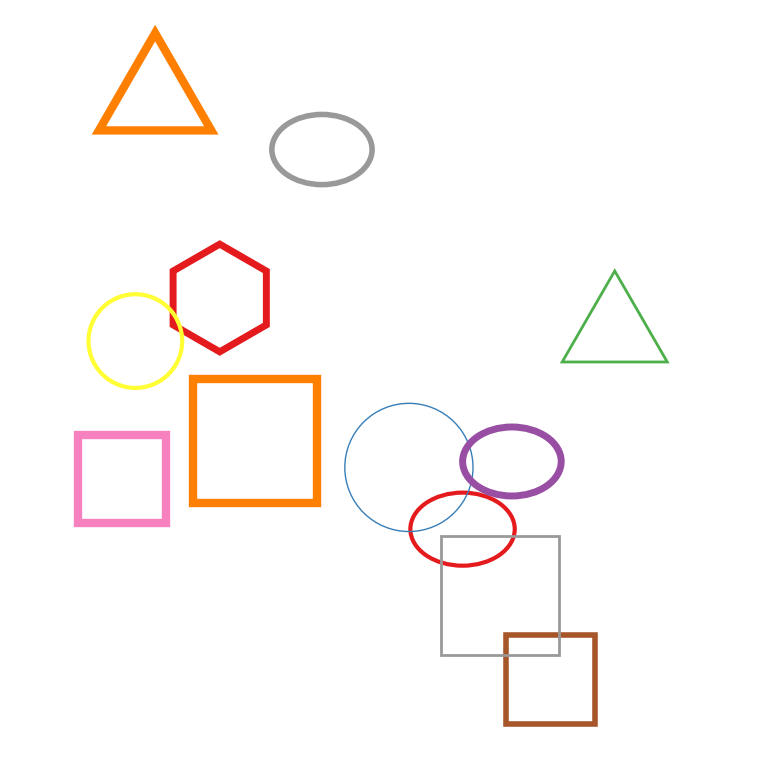[{"shape": "hexagon", "thickness": 2.5, "radius": 0.35, "center": [0.285, 0.613]}, {"shape": "oval", "thickness": 1.5, "radius": 0.34, "center": [0.601, 0.313]}, {"shape": "circle", "thickness": 0.5, "radius": 0.42, "center": [0.531, 0.393]}, {"shape": "triangle", "thickness": 1, "radius": 0.39, "center": [0.798, 0.569]}, {"shape": "oval", "thickness": 2.5, "radius": 0.32, "center": [0.665, 0.401]}, {"shape": "square", "thickness": 3, "radius": 0.4, "center": [0.331, 0.428]}, {"shape": "triangle", "thickness": 3, "radius": 0.42, "center": [0.201, 0.873]}, {"shape": "circle", "thickness": 1.5, "radius": 0.3, "center": [0.176, 0.557]}, {"shape": "square", "thickness": 2, "radius": 0.29, "center": [0.715, 0.118]}, {"shape": "square", "thickness": 3, "radius": 0.29, "center": [0.158, 0.378]}, {"shape": "square", "thickness": 1, "radius": 0.38, "center": [0.649, 0.227]}, {"shape": "oval", "thickness": 2, "radius": 0.33, "center": [0.418, 0.806]}]